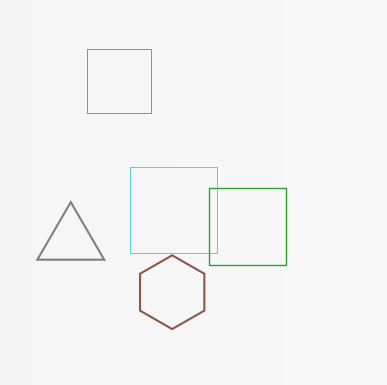[{"shape": "square", "thickness": 0.5, "radius": 0.42, "center": [0.307, 0.79]}, {"shape": "square", "thickness": 1, "radius": 0.49, "center": [0.638, 0.412]}, {"shape": "hexagon", "thickness": 1.5, "radius": 0.48, "center": [0.444, 0.241]}, {"shape": "triangle", "thickness": 1.5, "radius": 0.5, "center": [0.183, 0.375]}, {"shape": "square", "thickness": 0.5, "radius": 0.56, "center": [0.449, 0.455]}]